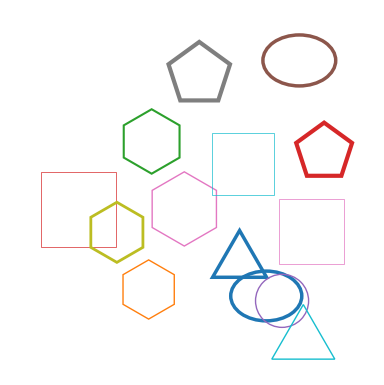[{"shape": "oval", "thickness": 2.5, "radius": 0.46, "center": [0.692, 0.231]}, {"shape": "triangle", "thickness": 2.5, "radius": 0.4, "center": [0.622, 0.32]}, {"shape": "hexagon", "thickness": 1, "radius": 0.38, "center": [0.386, 0.248]}, {"shape": "hexagon", "thickness": 1.5, "radius": 0.42, "center": [0.394, 0.633]}, {"shape": "pentagon", "thickness": 3, "radius": 0.38, "center": [0.842, 0.605]}, {"shape": "square", "thickness": 0.5, "radius": 0.49, "center": [0.203, 0.455]}, {"shape": "circle", "thickness": 1, "radius": 0.34, "center": [0.733, 0.219]}, {"shape": "oval", "thickness": 2.5, "radius": 0.47, "center": [0.777, 0.843]}, {"shape": "hexagon", "thickness": 1, "radius": 0.48, "center": [0.479, 0.457]}, {"shape": "square", "thickness": 0.5, "radius": 0.42, "center": [0.81, 0.399]}, {"shape": "pentagon", "thickness": 3, "radius": 0.42, "center": [0.518, 0.807]}, {"shape": "hexagon", "thickness": 2, "radius": 0.39, "center": [0.304, 0.397]}, {"shape": "triangle", "thickness": 1, "radius": 0.47, "center": [0.788, 0.114]}, {"shape": "square", "thickness": 0.5, "radius": 0.4, "center": [0.631, 0.574]}]